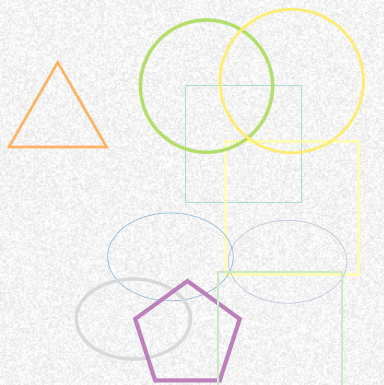[{"shape": "square", "thickness": 0.5, "radius": 0.76, "center": [0.631, 0.627]}, {"shape": "square", "thickness": 2, "radius": 0.86, "center": [0.757, 0.461]}, {"shape": "oval", "thickness": 0.5, "radius": 0.77, "center": [0.747, 0.32]}, {"shape": "oval", "thickness": 0.5, "radius": 0.82, "center": [0.443, 0.333]}, {"shape": "triangle", "thickness": 2, "radius": 0.73, "center": [0.15, 0.691]}, {"shape": "circle", "thickness": 2.5, "radius": 0.86, "center": [0.536, 0.776]}, {"shape": "oval", "thickness": 2.5, "radius": 0.74, "center": [0.346, 0.171]}, {"shape": "pentagon", "thickness": 3, "radius": 0.71, "center": [0.487, 0.127]}, {"shape": "square", "thickness": 1.5, "radius": 0.81, "center": [0.727, 0.131]}, {"shape": "circle", "thickness": 2, "radius": 0.93, "center": [0.758, 0.789]}]